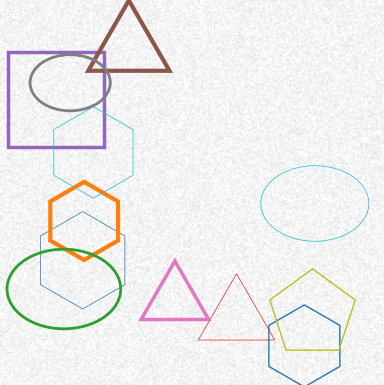[{"shape": "hexagon", "thickness": 0.5, "radius": 0.63, "center": [0.215, 0.324]}, {"shape": "hexagon", "thickness": 1, "radius": 0.53, "center": [0.791, 0.102]}, {"shape": "hexagon", "thickness": 3, "radius": 0.51, "center": [0.219, 0.426]}, {"shape": "oval", "thickness": 2, "radius": 0.74, "center": [0.166, 0.249]}, {"shape": "triangle", "thickness": 0.5, "radius": 0.57, "center": [0.614, 0.174]}, {"shape": "square", "thickness": 2.5, "radius": 0.62, "center": [0.146, 0.742]}, {"shape": "triangle", "thickness": 3, "radius": 0.61, "center": [0.335, 0.877]}, {"shape": "triangle", "thickness": 2.5, "radius": 0.51, "center": [0.454, 0.221]}, {"shape": "oval", "thickness": 2, "radius": 0.52, "center": [0.182, 0.785]}, {"shape": "pentagon", "thickness": 1, "radius": 0.58, "center": [0.812, 0.185]}, {"shape": "oval", "thickness": 0.5, "radius": 0.7, "center": [0.818, 0.471]}, {"shape": "hexagon", "thickness": 0.5, "radius": 0.59, "center": [0.243, 0.604]}]